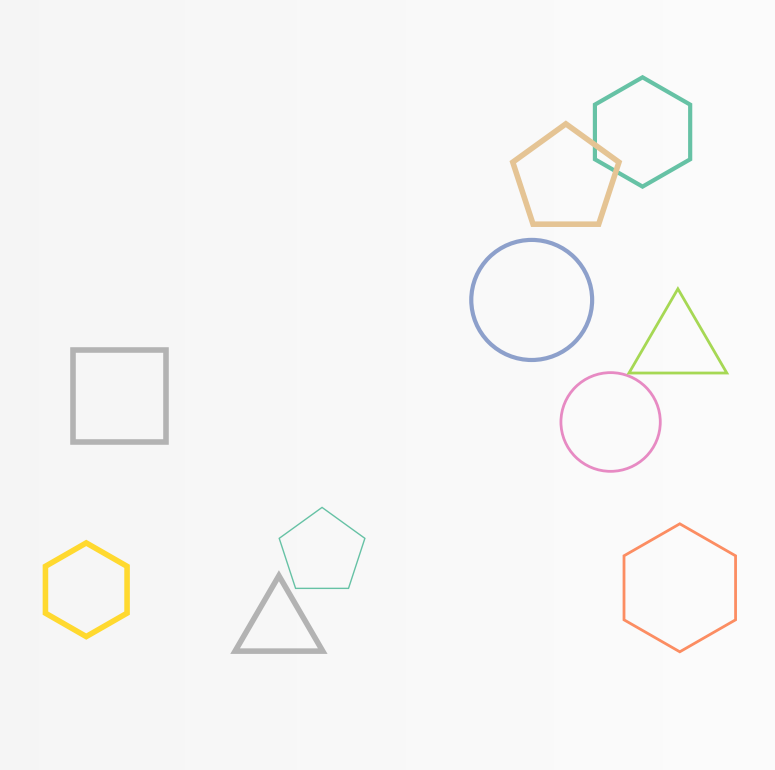[{"shape": "hexagon", "thickness": 1.5, "radius": 0.35, "center": [0.829, 0.829]}, {"shape": "pentagon", "thickness": 0.5, "radius": 0.29, "center": [0.416, 0.283]}, {"shape": "hexagon", "thickness": 1, "radius": 0.42, "center": [0.877, 0.237]}, {"shape": "circle", "thickness": 1.5, "radius": 0.39, "center": [0.686, 0.61]}, {"shape": "circle", "thickness": 1, "radius": 0.32, "center": [0.788, 0.452]}, {"shape": "triangle", "thickness": 1, "radius": 0.36, "center": [0.875, 0.552]}, {"shape": "hexagon", "thickness": 2, "radius": 0.3, "center": [0.111, 0.234]}, {"shape": "pentagon", "thickness": 2, "radius": 0.36, "center": [0.73, 0.767]}, {"shape": "triangle", "thickness": 2, "radius": 0.33, "center": [0.36, 0.187]}, {"shape": "square", "thickness": 2, "radius": 0.3, "center": [0.154, 0.485]}]